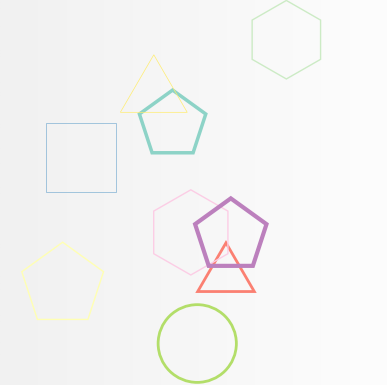[{"shape": "pentagon", "thickness": 2.5, "radius": 0.45, "center": [0.445, 0.676]}, {"shape": "pentagon", "thickness": 1, "radius": 0.55, "center": [0.162, 0.26]}, {"shape": "triangle", "thickness": 2, "radius": 0.42, "center": [0.583, 0.285]}, {"shape": "square", "thickness": 0.5, "radius": 0.45, "center": [0.209, 0.591]}, {"shape": "circle", "thickness": 2, "radius": 0.5, "center": [0.509, 0.108]}, {"shape": "hexagon", "thickness": 1, "radius": 0.55, "center": [0.492, 0.396]}, {"shape": "pentagon", "thickness": 3, "radius": 0.48, "center": [0.596, 0.388]}, {"shape": "hexagon", "thickness": 1, "radius": 0.51, "center": [0.739, 0.897]}, {"shape": "triangle", "thickness": 0.5, "radius": 0.5, "center": [0.397, 0.758]}]